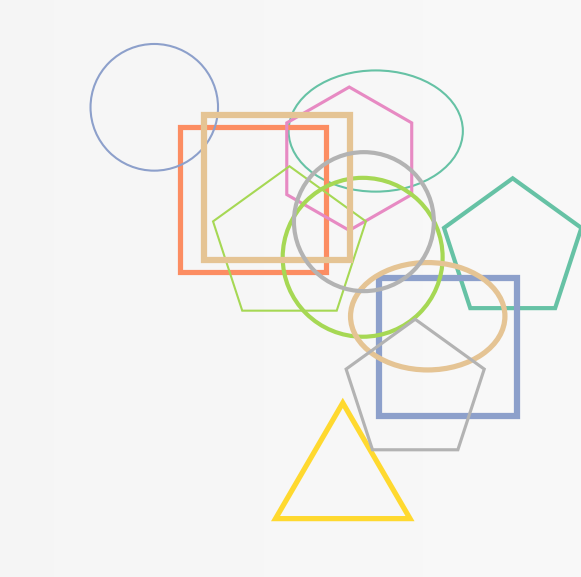[{"shape": "pentagon", "thickness": 2, "radius": 0.62, "center": [0.882, 0.566]}, {"shape": "oval", "thickness": 1, "radius": 0.75, "center": [0.646, 0.772]}, {"shape": "square", "thickness": 2.5, "radius": 0.63, "center": [0.435, 0.653]}, {"shape": "square", "thickness": 3, "radius": 0.6, "center": [0.771, 0.399]}, {"shape": "circle", "thickness": 1, "radius": 0.55, "center": [0.265, 0.813]}, {"shape": "hexagon", "thickness": 1.5, "radius": 0.62, "center": [0.601, 0.724]}, {"shape": "pentagon", "thickness": 1, "radius": 0.69, "center": [0.498, 0.573]}, {"shape": "circle", "thickness": 2, "radius": 0.69, "center": [0.624, 0.554]}, {"shape": "triangle", "thickness": 2.5, "radius": 0.67, "center": [0.59, 0.168]}, {"shape": "square", "thickness": 3, "radius": 0.63, "center": [0.476, 0.675]}, {"shape": "oval", "thickness": 2.5, "radius": 0.66, "center": [0.736, 0.452]}, {"shape": "circle", "thickness": 2, "radius": 0.6, "center": [0.626, 0.615]}, {"shape": "pentagon", "thickness": 1.5, "radius": 0.62, "center": [0.714, 0.321]}]